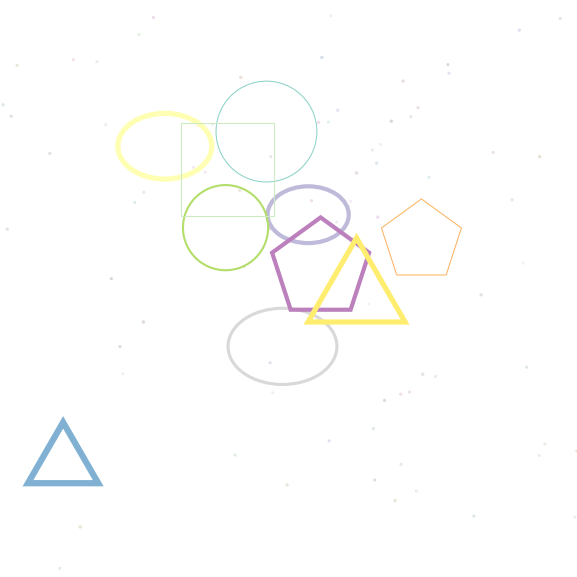[{"shape": "circle", "thickness": 0.5, "radius": 0.44, "center": [0.461, 0.771]}, {"shape": "oval", "thickness": 2.5, "radius": 0.41, "center": [0.285, 0.746]}, {"shape": "oval", "thickness": 2, "radius": 0.35, "center": [0.534, 0.627]}, {"shape": "triangle", "thickness": 3, "radius": 0.35, "center": [0.109, 0.198]}, {"shape": "pentagon", "thickness": 0.5, "radius": 0.36, "center": [0.73, 0.582]}, {"shape": "circle", "thickness": 1, "radius": 0.37, "center": [0.391, 0.605]}, {"shape": "oval", "thickness": 1.5, "radius": 0.47, "center": [0.489, 0.399]}, {"shape": "pentagon", "thickness": 2, "radius": 0.44, "center": [0.555, 0.534]}, {"shape": "square", "thickness": 0.5, "radius": 0.4, "center": [0.394, 0.705]}, {"shape": "triangle", "thickness": 2.5, "radius": 0.49, "center": [0.617, 0.49]}]